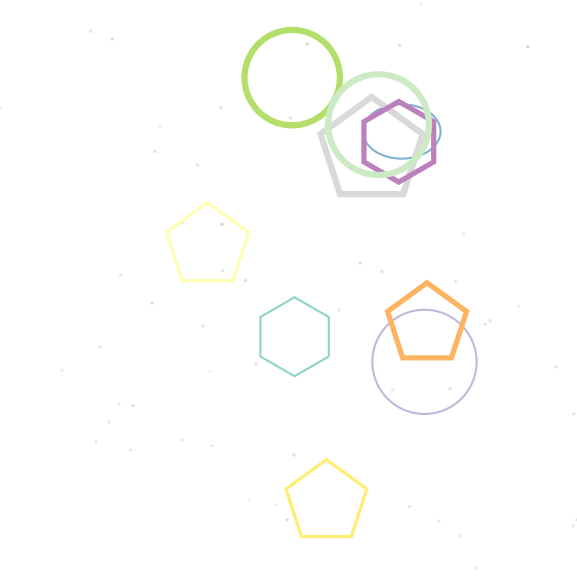[{"shape": "hexagon", "thickness": 1, "radius": 0.34, "center": [0.51, 0.416]}, {"shape": "pentagon", "thickness": 1.5, "radius": 0.37, "center": [0.359, 0.574]}, {"shape": "circle", "thickness": 1, "radius": 0.45, "center": [0.735, 0.373]}, {"shape": "oval", "thickness": 1, "radius": 0.34, "center": [0.696, 0.771]}, {"shape": "pentagon", "thickness": 2.5, "radius": 0.36, "center": [0.739, 0.438]}, {"shape": "circle", "thickness": 3, "radius": 0.41, "center": [0.506, 0.865]}, {"shape": "pentagon", "thickness": 3, "radius": 0.47, "center": [0.644, 0.738]}, {"shape": "hexagon", "thickness": 2.5, "radius": 0.35, "center": [0.691, 0.754]}, {"shape": "circle", "thickness": 3, "radius": 0.44, "center": [0.656, 0.783]}, {"shape": "pentagon", "thickness": 1.5, "radius": 0.37, "center": [0.565, 0.13]}]